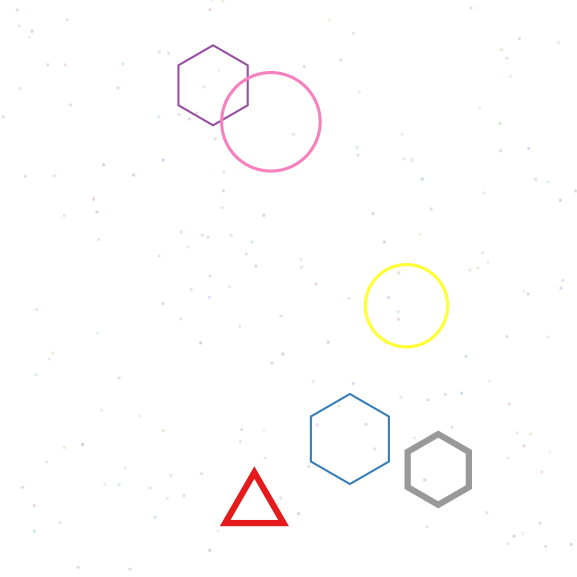[{"shape": "triangle", "thickness": 3, "radius": 0.29, "center": [0.44, 0.123]}, {"shape": "hexagon", "thickness": 1, "radius": 0.39, "center": [0.606, 0.239]}, {"shape": "hexagon", "thickness": 1, "radius": 0.35, "center": [0.369, 0.851]}, {"shape": "circle", "thickness": 1.5, "radius": 0.36, "center": [0.704, 0.47]}, {"shape": "circle", "thickness": 1.5, "radius": 0.43, "center": [0.469, 0.788]}, {"shape": "hexagon", "thickness": 3, "radius": 0.31, "center": [0.759, 0.186]}]